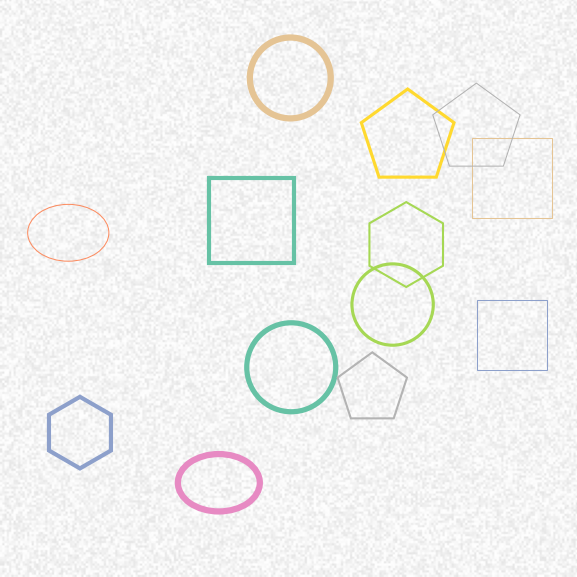[{"shape": "square", "thickness": 2, "radius": 0.37, "center": [0.435, 0.617]}, {"shape": "circle", "thickness": 2.5, "radius": 0.39, "center": [0.504, 0.363]}, {"shape": "oval", "thickness": 0.5, "radius": 0.35, "center": [0.118, 0.596]}, {"shape": "square", "thickness": 0.5, "radius": 0.3, "center": [0.887, 0.419]}, {"shape": "hexagon", "thickness": 2, "radius": 0.31, "center": [0.138, 0.25]}, {"shape": "oval", "thickness": 3, "radius": 0.35, "center": [0.379, 0.163]}, {"shape": "circle", "thickness": 1.5, "radius": 0.35, "center": [0.68, 0.472]}, {"shape": "hexagon", "thickness": 1, "radius": 0.37, "center": [0.703, 0.576]}, {"shape": "pentagon", "thickness": 1.5, "radius": 0.42, "center": [0.706, 0.761]}, {"shape": "square", "thickness": 0.5, "radius": 0.35, "center": [0.886, 0.691]}, {"shape": "circle", "thickness": 3, "radius": 0.35, "center": [0.503, 0.864]}, {"shape": "pentagon", "thickness": 1, "radius": 0.32, "center": [0.645, 0.326]}, {"shape": "pentagon", "thickness": 0.5, "radius": 0.4, "center": [0.825, 0.776]}]